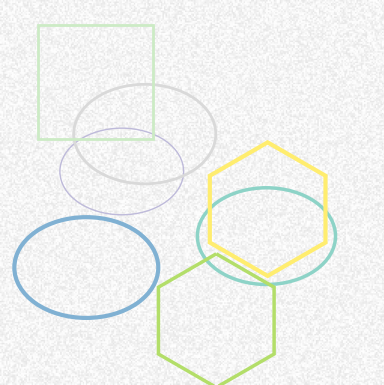[{"shape": "oval", "thickness": 2.5, "radius": 0.9, "center": [0.692, 0.387]}, {"shape": "oval", "thickness": 1, "radius": 0.8, "center": [0.316, 0.555]}, {"shape": "oval", "thickness": 3, "radius": 0.93, "center": [0.224, 0.305]}, {"shape": "hexagon", "thickness": 2.5, "radius": 0.87, "center": [0.562, 0.167]}, {"shape": "oval", "thickness": 2, "radius": 0.92, "center": [0.376, 0.652]}, {"shape": "square", "thickness": 2, "radius": 0.74, "center": [0.249, 0.787]}, {"shape": "hexagon", "thickness": 3, "radius": 0.87, "center": [0.695, 0.457]}]